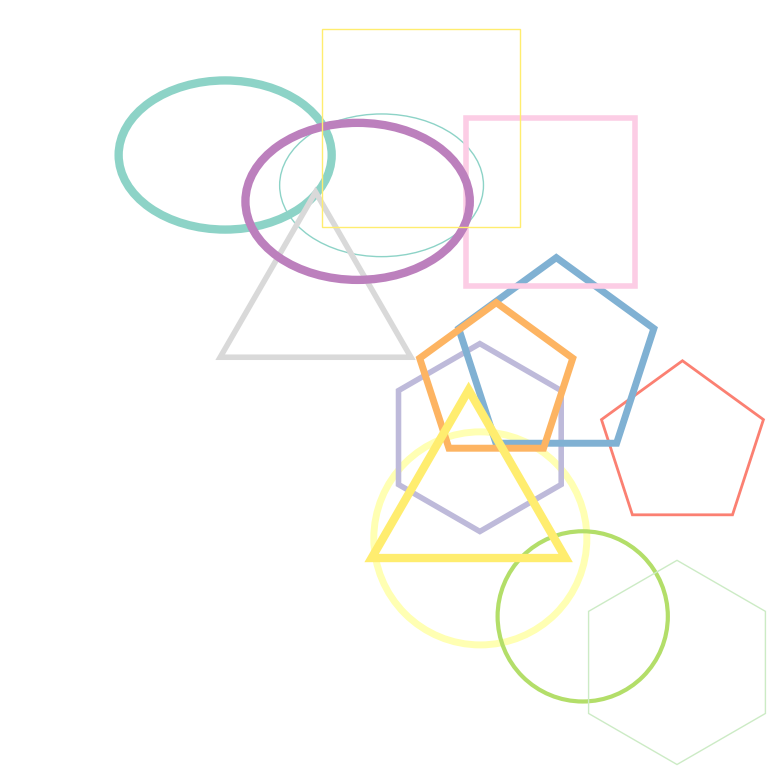[{"shape": "oval", "thickness": 3, "radius": 0.69, "center": [0.292, 0.799]}, {"shape": "oval", "thickness": 0.5, "radius": 0.66, "center": [0.496, 0.759]}, {"shape": "circle", "thickness": 2.5, "radius": 0.69, "center": [0.624, 0.301]}, {"shape": "hexagon", "thickness": 2, "radius": 0.61, "center": [0.623, 0.432]}, {"shape": "pentagon", "thickness": 1, "radius": 0.55, "center": [0.886, 0.421]}, {"shape": "pentagon", "thickness": 2.5, "radius": 0.67, "center": [0.722, 0.532]}, {"shape": "pentagon", "thickness": 2.5, "radius": 0.52, "center": [0.644, 0.502]}, {"shape": "circle", "thickness": 1.5, "radius": 0.55, "center": [0.757, 0.2]}, {"shape": "square", "thickness": 2, "radius": 0.55, "center": [0.715, 0.738]}, {"shape": "triangle", "thickness": 2, "radius": 0.72, "center": [0.41, 0.608]}, {"shape": "oval", "thickness": 3, "radius": 0.73, "center": [0.464, 0.738]}, {"shape": "hexagon", "thickness": 0.5, "radius": 0.66, "center": [0.879, 0.14]}, {"shape": "square", "thickness": 0.5, "radius": 0.64, "center": [0.547, 0.833]}, {"shape": "triangle", "thickness": 3, "radius": 0.73, "center": [0.609, 0.348]}]